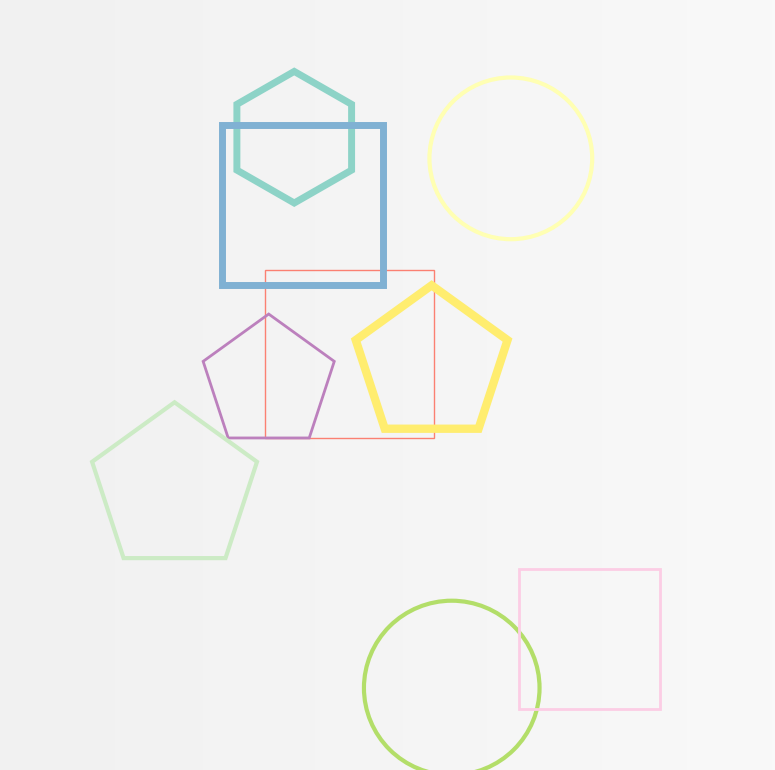[{"shape": "hexagon", "thickness": 2.5, "radius": 0.43, "center": [0.38, 0.822]}, {"shape": "circle", "thickness": 1.5, "radius": 0.53, "center": [0.659, 0.794]}, {"shape": "square", "thickness": 0.5, "radius": 0.55, "center": [0.451, 0.54]}, {"shape": "square", "thickness": 2.5, "radius": 0.52, "center": [0.391, 0.734]}, {"shape": "circle", "thickness": 1.5, "radius": 0.57, "center": [0.583, 0.107]}, {"shape": "square", "thickness": 1, "radius": 0.45, "center": [0.76, 0.17]}, {"shape": "pentagon", "thickness": 1, "radius": 0.44, "center": [0.347, 0.503]}, {"shape": "pentagon", "thickness": 1.5, "radius": 0.56, "center": [0.225, 0.366]}, {"shape": "pentagon", "thickness": 3, "radius": 0.51, "center": [0.557, 0.527]}]